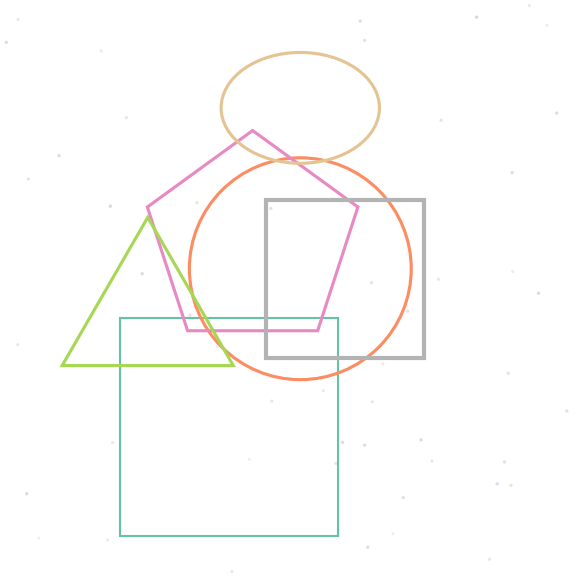[{"shape": "square", "thickness": 1, "radius": 0.94, "center": [0.396, 0.26]}, {"shape": "circle", "thickness": 1.5, "radius": 0.96, "center": [0.52, 0.534]}, {"shape": "pentagon", "thickness": 1.5, "radius": 0.96, "center": [0.437, 0.581]}, {"shape": "triangle", "thickness": 1.5, "radius": 0.86, "center": [0.256, 0.452]}, {"shape": "oval", "thickness": 1.5, "radius": 0.69, "center": [0.52, 0.812]}, {"shape": "square", "thickness": 2, "radius": 0.68, "center": [0.597, 0.516]}]